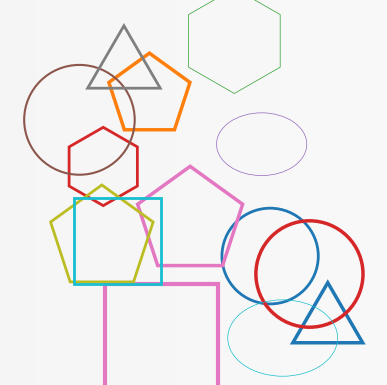[{"shape": "triangle", "thickness": 2.5, "radius": 0.52, "center": [0.846, 0.162]}, {"shape": "circle", "thickness": 2, "radius": 0.62, "center": [0.697, 0.335]}, {"shape": "pentagon", "thickness": 2.5, "radius": 0.55, "center": [0.386, 0.752]}, {"shape": "hexagon", "thickness": 0.5, "radius": 0.68, "center": [0.605, 0.894]}, {"shape": "circle", "thickness": 2.5, "radius": 0.69, "center": [0.799, 0.288]}, {"shape": "hexagon", "thickness": 2, "radius": 0.51, "center": [0.266, 0.568]}, {"shape": "oval", "thickness": 0.5, "radius": 0.58, "center": [0.675, 0.625]}, {"shape": "circle", "thickness": 1.5, "radius": 0.71, "center": [0.205, 0.689]}, {"shape": "pentagon", "thickness": 2.5, "radius": 0.71, "center": [0.491, 0.425]}, {"shape": "square", "thickness": 3, "radius": 0.73, "center": [0.417, 0.116]}, {"shape": "triangle", "thickness": 2, "radius": 0.54, "center": [0.32, 0.825]}, {"shape": "pentagon", "thickness": 2, "radius": 0.7, "center": [0.263, 0.38]}, {"shape": "oval", "thickness": 0.5, "radius": 0.71, "center": [0.729, 0.122]}, {"shape": "square", "thickness": 2, "radius": 0.56, "center": [0.303, 0.374]}]